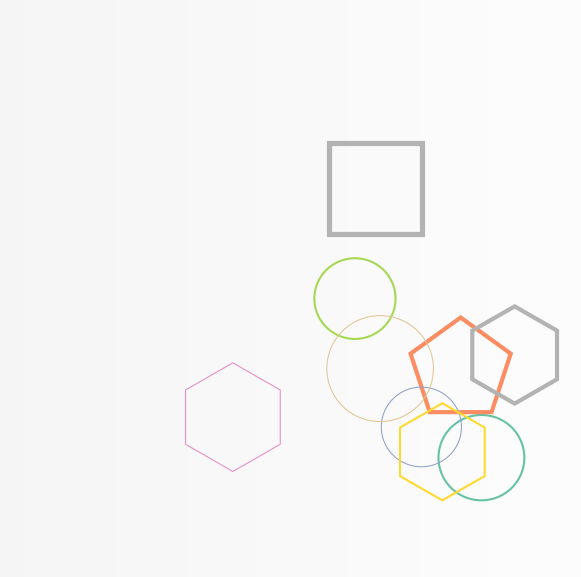[{"shape": "circle", "thickness": 1, "radius": 0.37, "center": [0.828, 0.207]}, {"shape": "pentagon", "thickness": 2, "radius": 0.45, "center": [0.793, 0.359]}, {"shape": "circle", "thickness": 0.5, "radius": 0.34, "center": [0.725, 0.26]}, {"shape": "hexagon", "thickness": 0.5, "radius": 0.47, "center": [0.401, 0.277]}, {"shape": "circle", "thickness": 1, "radius": 0.35, "center": [0.611, 0.482]}, {"shape": "hexagon", "thickness": 1, "radius": 0.42, "center": [0.761, 0.217]}, {"shape": "circle", "thickness": 0.5, "radius": 0.46, "center": [0.654, 0.361]}, {"shape": "square", "thickness": 2.5, "radius": 0.4, "center": [0.646, 0.673]}, {"shape": "hexagon", "thickness": 2, "radius": 0.42, "center": [0.885, 0.384]}]